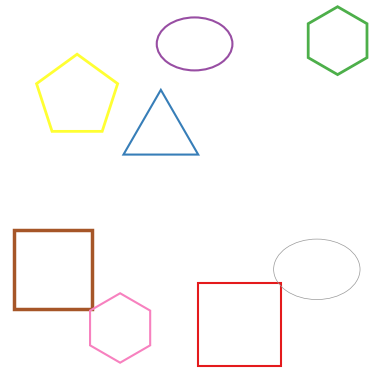[{"shape": "square", "thickness": 1.5, "radius": 0.54, "center": [0.622, 0.158]}, {"shape": "triangle", "thickness": 1.5, "radius": 0.56, "center": [0.418, 0.655]}, {"shape": "hexagon", "thickness": 2, "radius": 0.44, "center": [0.877, 0.894]}, {"shape": "oval", "thickness": 1.5, "radius": 0.49, "center": [0.505, 0.886]}, {"shape": "pentagon", "thickness": 2, "radius": 0.55, "center": [0.2, 0.748]}, {"shape": "square", "thickness": 2.5, "radius": 0.51, "center": [0.137, 0.3]}, {"shape": "hexagon", "thickness": 1.5, "radius": 0.45, "center": [0.312, 0.148]}, {"shape": "oval", "thickness": 0.5, "radius": 0.56, "center": [0.823, 0.3]}]